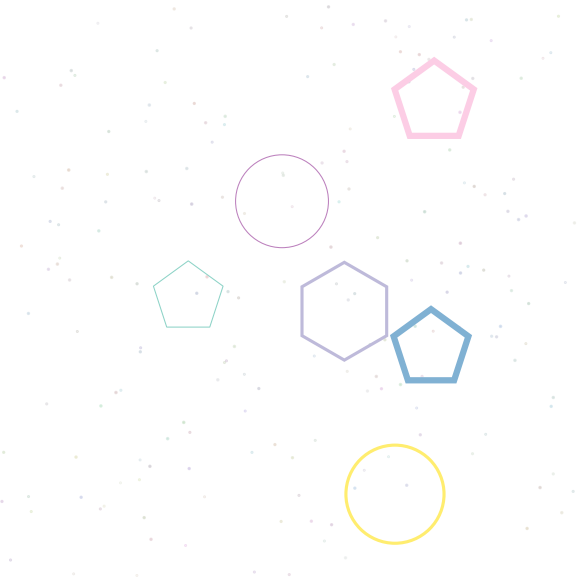[{"shape": "pentagon", "thickness": 0.5, "radius": 0.32, "center": [0.326, 0.484]}, {"shape": "hexagon", "thickness": 1.5, "radius": 0.42, "center": [0.596, 0.46]}, {"shape": "pentagon", "thickness": 3, "radius": 0.34, "center": [0.746, 0.396]}, {"shape": "pentagon", "thickness": 3, "radius": 0.36, "center": [0.752, 0.822]}, {"shape": "circle", "thickness": 0.5, "radius": 0.4, "center": [0.488, 0.651]}, {"shape": "circle", "thickness": 1.5, "radius": 0.42, "center": [0.684, 0.143]}]